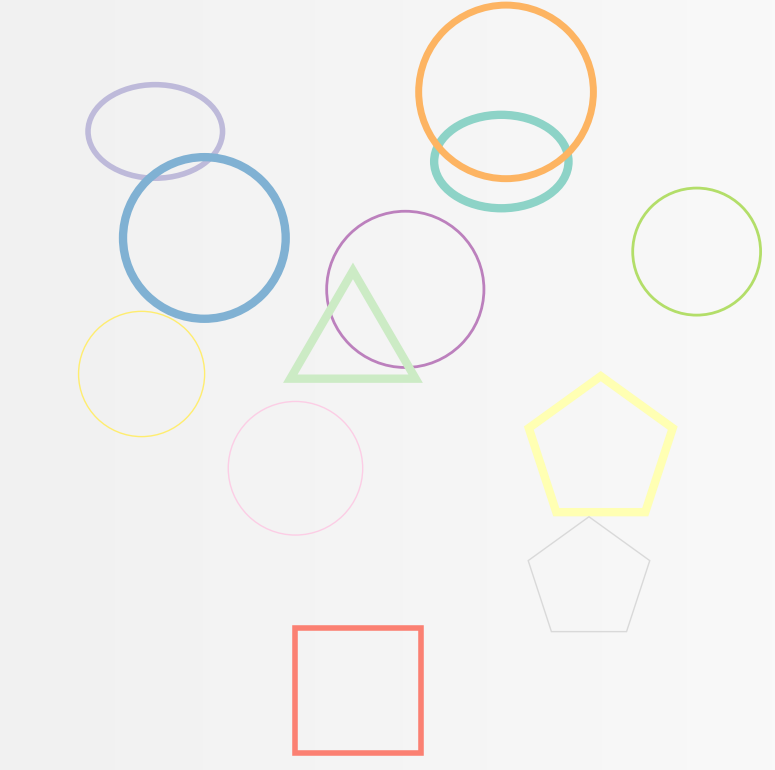[{"shape": "oval", "thickness": 3, "radius": 0.43, "center": [0.647, 0.79]}, {"shape": "pentagon", "thickness": 3, "radius": 0.49, "center": [0.775, 0.414]}, {"shape": "oval", "thickness": 2, "radius": 0.43, "center": [0.2, 0.829]}, {"shape": "square", "thickness": 2, "radius": 0.4, "center": [0.462, 0.103]}, {"shape": "circle", "thickness": 3, "radius": 0.52, "center": [0.264, 0.691]}, {"shape": "circle", "thickness": 2.5, "radius": 0.56, "center": [0.653, 0.881]}, {"shape": "circle", "thickness": 1, "radius": 0.41, "center": [0.899, 0.673]}, {"shape": "circle", "thickness": 0.5, "radius": 0.43, "center": [0.381, 0.392]}, {"shape": "pentagon", "thickness": 0.5, "radius": 0.41, "center": [0.76, 0.246]}, {"shape": "circle", "thickness": 1, "radius": 0.51, "center": [0.523, 0.624]}, {"shape": "triangle", "thickness": 3, "radius": 0.47, "center": [0.455, 0.555]}, {"shape": "circle", "thickness": 0.5, "radius": 0.41, "center": [0.183, 0.514]}]